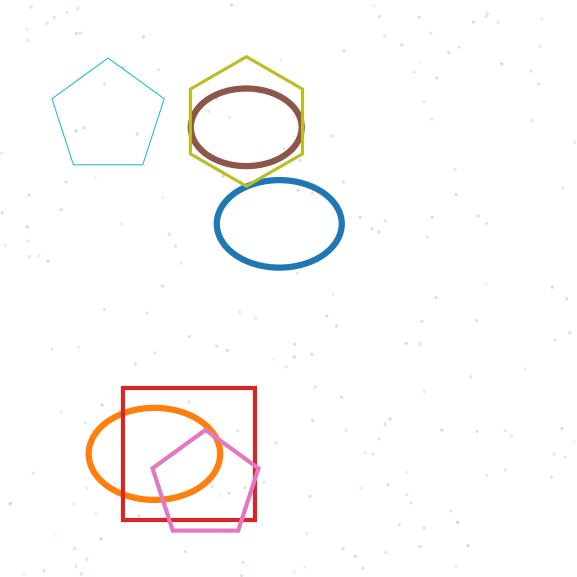[{"shape": "oval", "thickness": 3, "radius": 0.54, "center": [0.484, 0.611]}, {"shape": "oval", "thickness": 3, "radius": 0.57, "center": [0.267, 0.213]}, {"shape": "square", "thickness": 2, "radius": 0.57, "center": [0.327, 0.213]}, {"shape": "oval", "thickness": 3, "radius": 0.48, "center": [0.426, 0.779]}, {"shape": "pentagon", "thickness": 2, "radius": 0.48, "center": [0.356, 0.158]}, {"shape": "hexagon", "thickness": 1.5, "radius": 0.56, "center": [0.427, 0.789]}, {"shape": "pentagon", "thickness": 0.5, "radius": 0.51, "center": [0.187, 0.796]}]